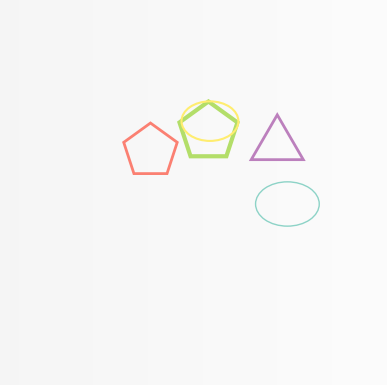[{"shape": "oval", "thickness": 1, "radius": 0.41, "center": [0.742, 0.47]}, {"shape": "pentagon", "thickness": 2, "radius": 0.36, "center": [0.388, 0.608]}, {"shape": "pentagon", "thickness": 3, "radius": 0.39, "center": [0.538, 0.658]}, {"shape": "triangle", "thickness": 2, "radius": 0.39, "center": [0.716, 0.624]}, {"shape": "oval", "thickness": 1.5, "radius": 0.37, "center": [0.542, 0.685]}]